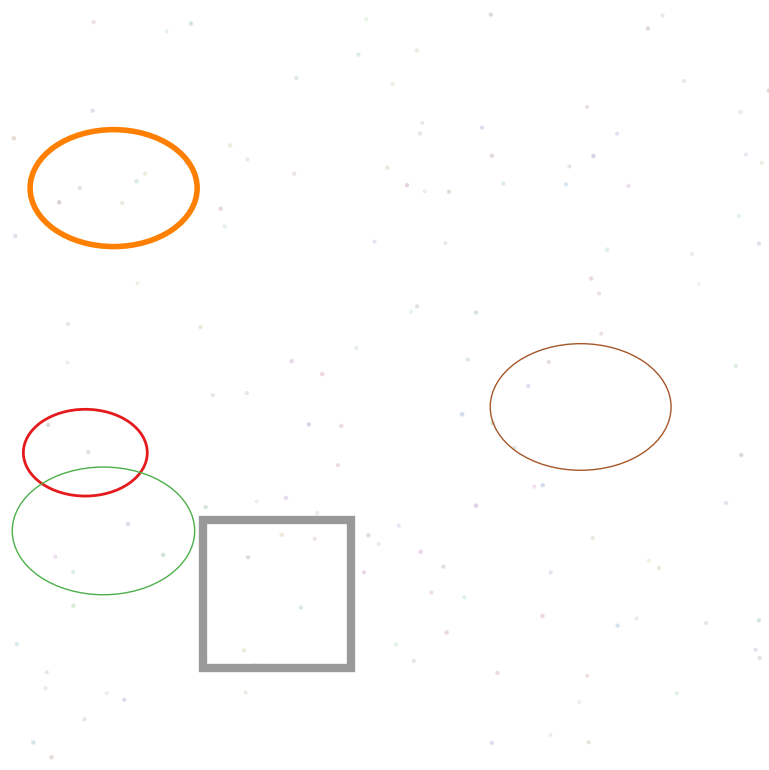[{"shape": "oval", "thickness": 1, "radius": 0.4, "center": [0.111, 0.412]}, {"shape": "oval", "thickness": 0.5, "radius": 0.59, "center": [0.134, 0.311]}, {"shape": "oval", "thickness": 2, "radius": 0.54, "center": [0.148, 0.756]}, {"shape": "oval", "thickness": 0.5, "radius": 0.59, "center": [0.754, 0.471]}, {"shape": "square", "thickness": 3, "radius": 0.48, "center": [0.36, 0.229]}]